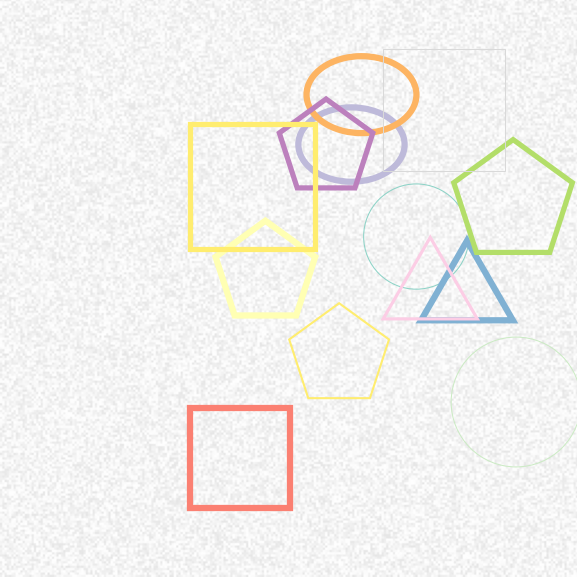[{"shape": "circle", "thickness": 0.5, "radius": 0.46, "center": [0.721, 0.59]}, {"shape": "pentagon", "thickness": 3, "radius": 0.45, "center": [0.46, 0.526]}, {"shape": "oval", "thickness": 3, "radius": 0.46, "center": [0.609, 0.749]}, {"shape": "square", "thickness": 3, "radius": 0.43, "center": [0.415, 0.206]}, {"shape": "triangle", "thickness": 3, "radius": 0.46, "center": [0.809, 0.49]}, {"shape": "oval", "thickness": 3, "radius": 0.48, "center": [0.626, 0.835]}, {"shape": "pentagon", "thickness": 2.5, "radius": 0.54, "center": [0.888, 0.649]}, {"shape": "triangle", "thickness": 1.5, "radius": 0.47, "center": [0.745, 0.494]}, {"shape": "square", "thickness": 0.5, "radius": 0.53, "center": [0.768, 0.808]}, {"shape": "pentagon", "thickness": 2.5, "radius": 0.43, "center": [0.565, 0.743]}, {"shape": "circle", "thickness": 0.5, "radius": 0.56, "center": [0.894, 0.303]}, {"shape": "pentagon", "thickness": 1, "radius": 0.45, "center": [0.587, 0.383]}, {"shape": "square", "thickness": 2.5, "radius": 0.54, "center": [0.437, 0.677]}]